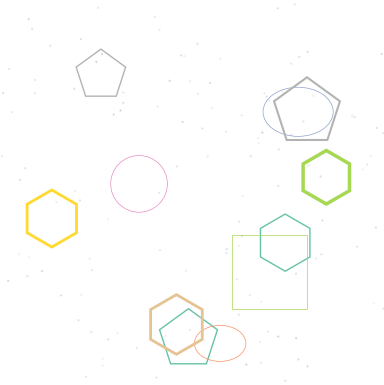[{"shape": "pentagon", "thickness": 1, "radius": 0.4, "center": [0.49, 0.119]}, {"shape": "hexagon", "thickness": 1, "radius": 0.37, "center": [0.741, 0.37]}, {"shape": "oval", "thickness": 0.5, "radius": 0.33, "center": [0.572, 0.108]}, {"shape": "oval", "thickness": 0.5, "radius": 0.46, "center": [0.774, 0.71]}, {"shape": "circle", "thickness": 0.5, "radius": 0.37, "center": [0.361, 0.522]}, {"shape": "square", "thickness": 0.5, "radius": 0.48, "center": [0.7, 0.294]}, {"shape": "hexagon", "thickness": 2.5, "radius": 0.35, "center": [0.848, 0.54]}, {"shape": "hexagon", "thickness": 2, "radius": 0.37, "center": [0.135, 0.432]}, {"shape": "hexagon", "thickness": 2, "radius": 0.39, "center": [0.458, 0.157]}, {"shape": "pentagon", "thickness": 1.5, "radius": 0.45, "center": [0.797, 0.709]}, {"shape": "pentagon", "thickness": 1, "radius": 0.34, "center": [0.262, 0.805]}]